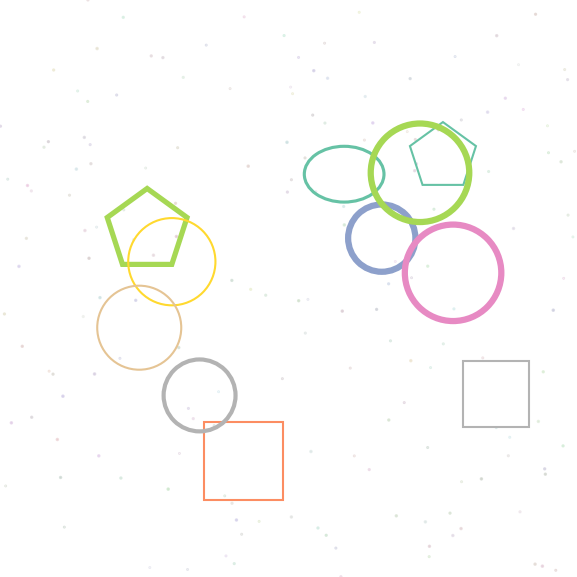[{"shape": "oval", "thickness": 1.5, "radius": 0.34, "center": [0.596, 0.698]}, {"shape": "pentagon", "thickness": 1, "radius": 0.3, "center": [0.767, 0.728]}, {"shape": "square", "thickness": 1, "radius": 0.34, "center": [0.421, 0.201]}, {"shape": "circle", "thickness": 3, "radius": 0.29, "center": [0.661, 0.587]}, {"shape": "circle", "thickness": 3, "radius": 0.42, "center": [0.785, 0.527]}, {"shape": "pentagon", "thickness": 2.5, "radius": 0.36, "center": [0.255, 0.6]}, {"shape": "circle", "thickness": 3, "radius": 0.43, "center": [0.727, 0.7]}, {"shape": "circle", "thickness": 1, "radius": 0.38, "center": [0.298, 0.546]}, {"shape": "circle", "thickness": 1, "radius": 0.36, "center": [0.241, 0.432]}, {"shape": "square", "thickness": 1, "radius": 0.29, "center": [0.859, 0.317]}, {"shape": "circle", "thickness": 2, "radius": 0.31, "center": [0.346, 0.314]}]